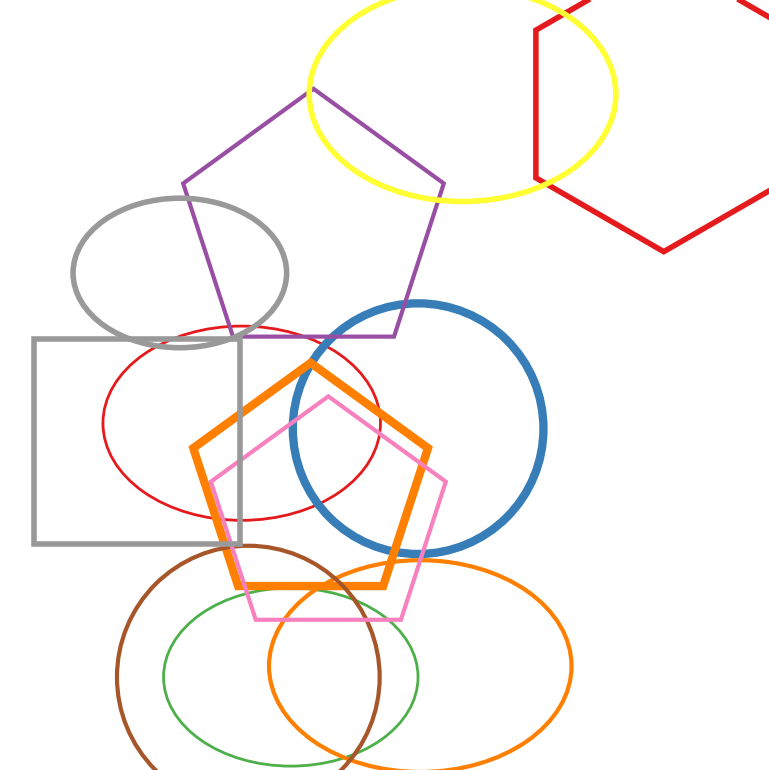[{"shape": "oval", "thickness": 1, "radius": 0.9, "center": [0.314, 0.45]}, {"shape": "hexagon", "thickness": 2, "radius": 0.96, "center": [0.862, 0.865]}, {"shape": "circle", "thickness": 3, "radius": 0.81, "center": [0.543, 0.443]}, {"shape": "oval", "thickness": 1, "radius": 0.83, "center": [0.378, 0.121]}, {"shape": "pentagon", "thickness": 1.5, "radius": 0.89, "center": [0.407, 0.707]}, {"shape": "pentagon", "thickness": 3, "radius": 0.8, "center": [0.403, 0.369]}, {"shape": "oval", "thickness": 1.5, "radius": 0.98, "center": [0.546, 0.135]}, {"shape": "oval", "thickness": 2, "radius": 1.0, "center": [0.601, 0.878]}, {"shape": "circle", "thickness": 1.5, "radius": 0.85, "center": [0.322, 0.121]}, {"shape": "pentagon", "thickness": 1.5, "radius": 0.8, "center": [0.426, 0.325]}, {"shape": "oval", "thickness": 2, "radius": 0.69, "center": [0.234, 0.646]}, {"shape": "square", "thickness": 2, "radius": 0.67, "center": [0.178, 0.426]}]